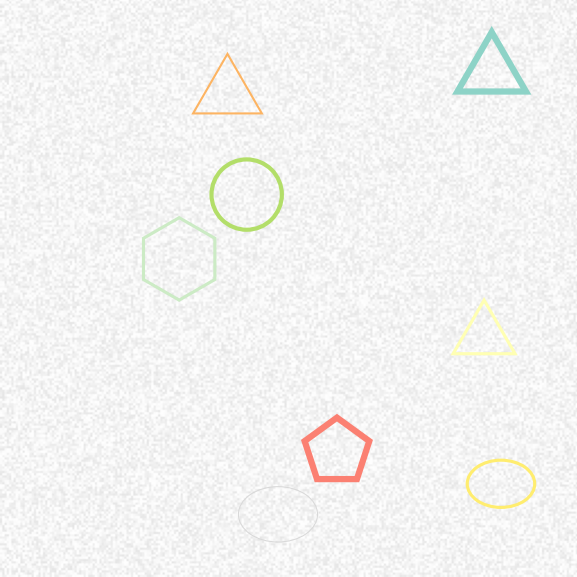[{"shape": "triangle", "thickness": 3, "radius": 0.34, "center": [0.851, 0.875]}, {"shape": "triangle", "thickness": 1.5, "radius": 0.31, "center": [0.838, 0.418]}, {"shape": "pentagon", "thickness": 3, "radius": 0.29, "center": [0.583, 0.217]}, {"shape": "triangle", "thickness": 1, "radius": 0.34, "center": [0.394, 0.837]}, {"shape": "circle", "thickness": 2, "radius": 0.3, "center": [0.427, 0.662]}, {"shape": "oval", "thickness": 0.5, "radius": 0.34, "center": [0.481, 0.109]}, {"shape": "hexagon", "thickness": 1.5, "radius": 0.36, "center": [0.31, 0.551]}, {"shape": "oval", "thickness": 1.5, "radius": 0.29, "center": [0.867, 0.161]}]